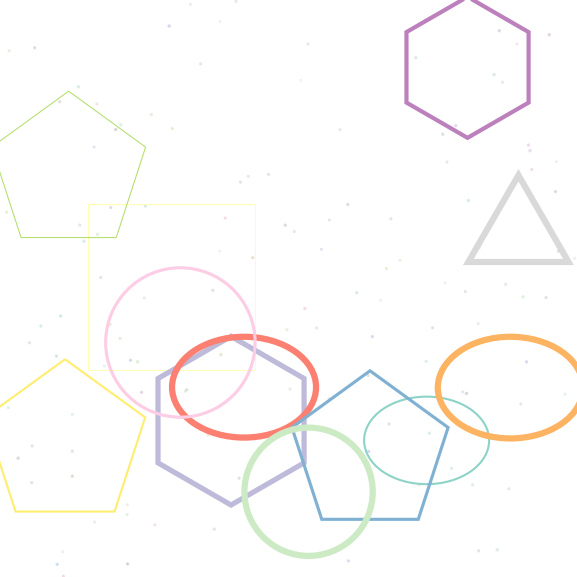[{"shape": "oval", "thickness": 1, "radius": 0.54, "center": [0.739, 0.237]}, {"shape": "square", "thickness": 0.5, "radius": 0.72, "center": [0.297, 0.502]}, {"shape": "hexagon", "thickness": 2.5, "radius": 0.73, "center": [0.4, 0.271]}, {"shape": "oval", "thickness": 3, "radius": 0.62, "center": [0.423, 0.329]}, {"shape": "pentagon", "thickness": 1.5, "radius": 0.71, "center": [0.641, 0.215]}, {"shape": "oval", "thickness": 3, "radius": 0.63, "center": [0.884, 0.328]}, {"shape": "pentagon", "thickness": 0.5, "radius": 0.7, "center": [0.119, 0.701]}, {"shape": "circle", "thickness": 1.5, "radius": 0.65, "center": [0.312, 0.406]}, {"shape": "triangle", "thickness": 3, "radius": 0.5, "center": [0.898, 0.596]}, {"shape": "hexagon", "thickness": 2, "radius": 0.61, "center": [0.81, 0.883]}, {"shape": "circle", "thickness": 3, "radius": 0.56, "center": [0.534, 0.148]}, {"shape": "pentagon", "thickness": 1, "radius": 0.73, "center": [0.113, 0.231]}]